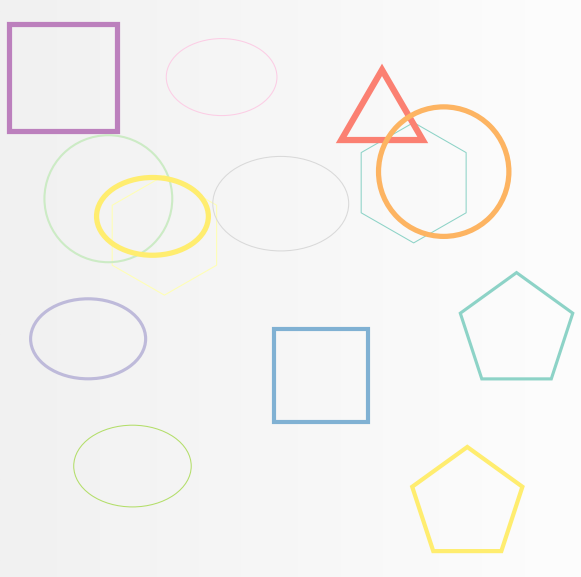[{"shape": "pentagon", "thickness": 1.5, "radius": 0.51, "center": [0.889, 0.425]}, {"shape": "hexagon", "thickness": 0.5, "radius": 0.52, "center": [0.712, 0.683]}, {"shape": "hexagon", "thickness": 0.5, "radius": 0.52, "center": [0.283, 0.592]}, {"shape": "oval", "thickness": 1.5, "radius": 0.49, "center": [0.152, 0.412]}, {"shape": "triangle", "thickness": 3, "radius": 0.4, "center": [0.657, 0.797]}, {"shape": "square", "thickness": 2, "radius": 0.4, "center": [0.552, 0.349]}, {"shape": "circle", "thickness": 2.5, "radius": 0.56, "center": [0.763, 0.702]}, {"shape": "oval", "thickness": 0.5, "radius": 0.51, "center": [0.228, 0.192]}, {"shape": "oval", "thickness": 0.5, "radius": 0.48, "center": [0.381, 0.866]}, {"shape": "oval", "thickness": 0.5, "radius": 0.58, "center": [0.483, 0.646]}, {"shape": "square", "thickness": 2.5, "radius": 0.46, "center": [0.108, 0.865]}, {"shape": "circle", "thickness": 1, "radius": 0.55, "center": [0.186, 0.655]}, {"shape": "pentagon", "thickness": 2, "radius": 0.5, "center": [0.804, 0.125]}, {"shape": "oval", "thickness": 2.5, "radius": 0.48, "center": [0.262, 0.624]}]